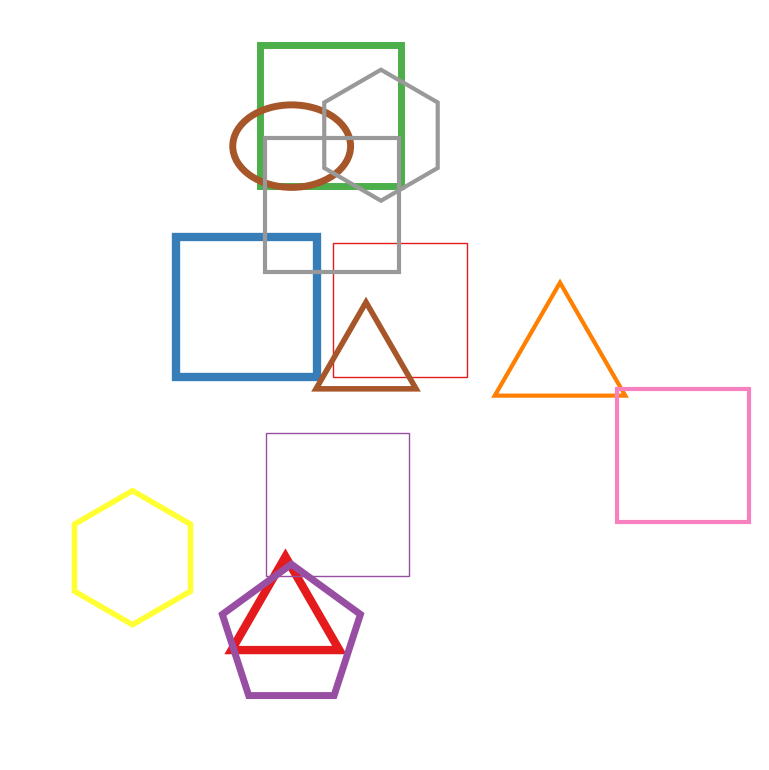[{"shape": "square", "thickness": 0.5, "radius": 0.44, "center": [0.519, 0.597]}, {"shape": "triangle", "thickness": 3, "radius": 0.4, "center": [0.371, 0.196]}, {"shape": "square", "thickness": 3, "radius": 0.46, "center": [0.32, 0.601]}, {"shape": "square", "thickness": 2.5, "radius": 0.46, "center": [0.429, 0.85]}, {"shape": "pentagon", "thickness": 2.5, "radius": 0.47, "center": [0.378, 0.173]}, {"shape": "square", "thickness": 0.5, "radius": 0.47, "center": [0.438, 0.345]}, {"shape": "triangle", "thickness": 1.5, "radius": 0.49, "center": [0.727, 0.535]}, {"shape": "hexagon", "thickness": 2, "radius": 0.44, "center": [0.172, 0.276]}, {"shape": "oval", "thickness": 2.5, "radius": 0.38, "center": [0.379, 0.81]}, {"shape": "triangle", "thickness": 2, "radius": 0.37, "center": [0.475, 0.533]}, {"shape": "square", "thickness": 1.5, "radius": 0.43, "center": [0.887, 0.408]}, {"shape": "square", "thickness": 1.5, "radius": 0.44, "center": [0.431, 0.734]}, {"shape": "hexagon", "thickness": 1.5, "radius": 0.43, "center": [0.495, 0.824]}]